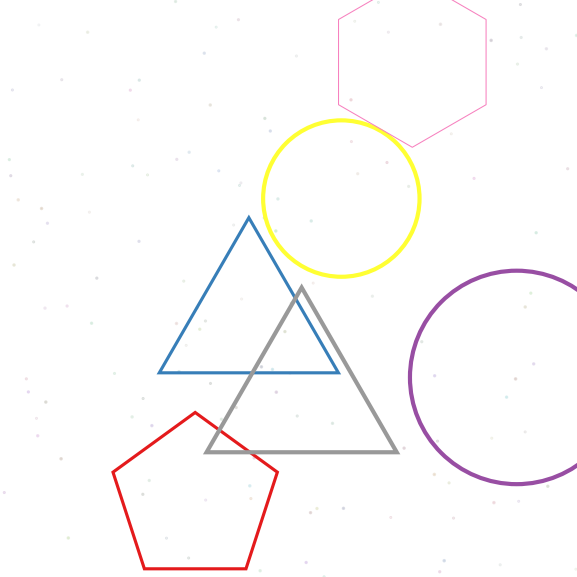[{"shape": "pentagon", "thickness": 1.5, "radius": 0.75, "center": [0.338, 0.135]}, {"shape": "triangle", "thickness": 1.5, "radius": 0.9, "center": [0.431, 0.443]}, {"shape": "circle", "thickness": 2, "radius": 0.92, "center": [0.895, 0.346]}, {"shape": "circle", "thickness": 2, "radius": 0.68, "center": [0.591, 0.655]}, {"shape": "hexagon", "thickness": 0.5, "radius": 0.74, "center": [0.714, 0.892]}, {"shape": "triangle", "thickness": 2, "radius": 0.95, "center": [0.522, 0.311]}]